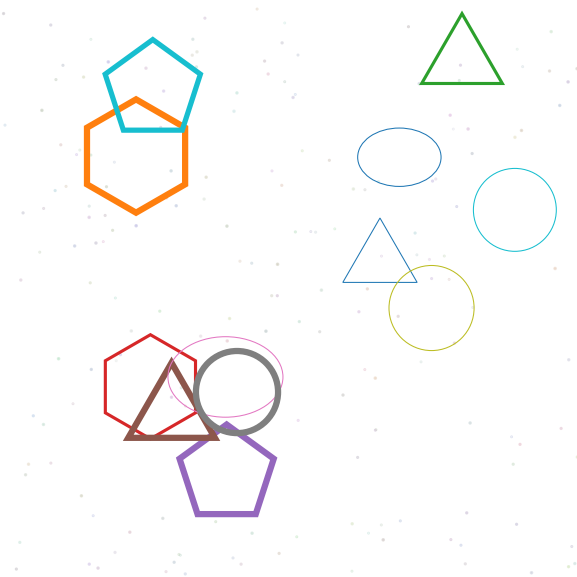[{"shape": "oval", "thickness": 0.5, "radius": 0.36, "center": [0.692, 0.727]}, {"shape": "triangle", "thickness": 0.5, "radius": 0.37, "center": [0.658, 0.547]}, {"shape": "hexagon", "thickness": 3, "radius": 0.49, "center": [0.236, 0.729]}, {"shape": "triangle", "thickness": 1.5, "radius": 0.4, "center": [0.8, 0.895]}, {"shape": "hexagon", "thickness": 1.5, "radius": 0.45, "center": [0.26, 0.329]}, {"shape": "pentagon", "thickness": 3, "radius": 0.43, "center": [0.392, 0.178]}, {"shape": "triangle", "thickness": 3, "radius": 0.43, "center": [0.297, 0.284]}, {"shape": "oval", "thickness": 0.5, "radius": 0.5, "center": [0.39, 0.346]}, {"shape": "circle", "thickness": 3, "radius": 0.36, "center": [0.41, 0.32]}, {"shape": "circle", "thickness": 0.5, "radius": 0.37, "center": [0.747, 0.466]}, {"shape": "circle", "thickness": 0.5, "radius": 0.36, "center": [0.892, 0.636]}, {"shape": "pentagon", "thickness": 2.5, "radius": 0.43, "center": [0.265, 0.844]}]